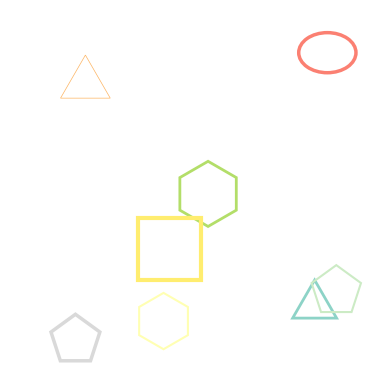[{"shape": "triangle", "thickness": 2, "radius": 0.33, "center": [0.817, 0.207]}, {"shape": "hexagon", "thickness": 1.5, "radius": 0.37, "center": [0.425, 0.166]}, {"shape": "oval", "thickness": 2.5, "radius": 0.37, "center": [0.85, 0.863]}, {"shape": "triangle", "thickness": 0.5, "radius": 0.37, "center": [0.222, 0.782]}, {"shape": "hexagon", "thickness": 2, "radius": 0.42, "center": [0.54, 0.496]}, {"shape": "pentagon", "thickness": 2.5, "radius": 0.33, "center": [0.196, 0.117]}, {"shape": "pentagon", "thickness": 1.5, "radius": 0.34, "center": [0.873, 0.244]}, {"shape": "square", "thickness": 3, "radius": 0.4, "center": [0.44, 0.353]}]